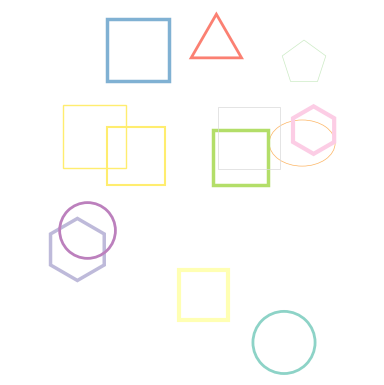[{"shape": "circle", "thickness": 2, "radius": 0.4, "center": [0.738, 0.11]}, {"shape": "square", "thickness": 3, "radius": 0.32, "center": [0.529, 0.234]}, {"shape": "hexagon", "thickness": 2.5, "radius": 0.4, "center": [0.201, 0.352]}, {"shape": "triangle", "thickness": 2, "radius": 0.38, "center": [0.562, 0.888]}, {"shape": "square", "thickness": 2.5, "radius": 0.4, "center": [0.359, 0.87]}, {"shape": "oval", "thickness": 0.5, "radius": 0.43, "center": [0.785, 0.628]}, {"shape": "square", "thickness": 2.5, "radius": 0.36, "center": [0.625, 0.59]}, {"shape": "hexagon", "thickness": 3, "radius": 0.31, "center": [0.815, 0.662]}, {"shape": "square", "thickness": 0.5, "radius": 0.4, "center": [0.648, 0.642]}, {"shape": "circle", "thickness": 2, "radius": 0.36, "center": [0.227, 0.401]}, {"shape": "pentagon", "thickness": 0.5, "radius": 0.3, "center": [0.79, 0.836]}, {"shape": "square", "thickness": 1.5, "radius": 0.38, "center": [0.353, 0.595]}, {"shape": "square", "thickness": 1, "radius": 0.41, "center": [0.246, 0.645]}]